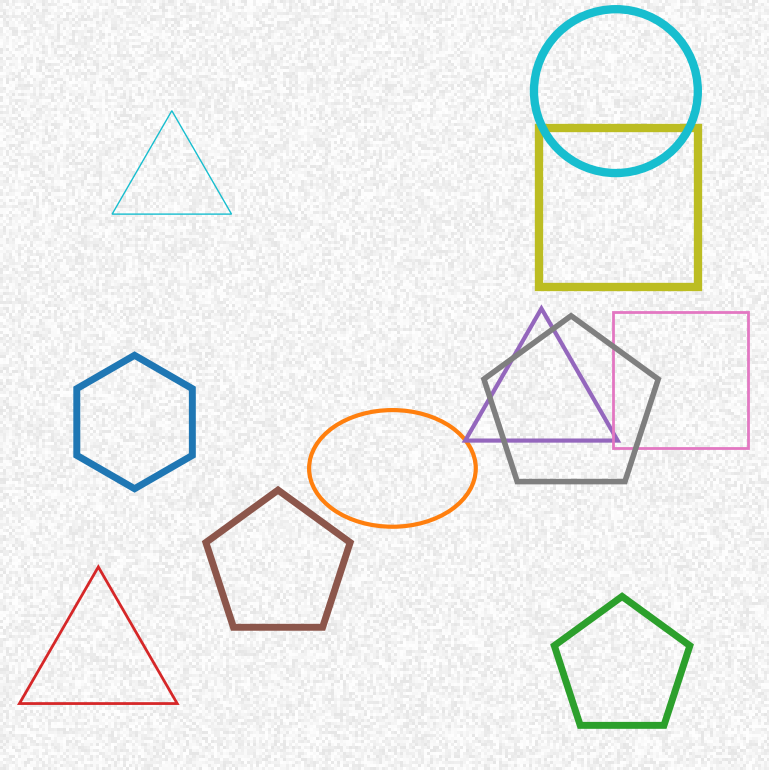[{"shape": "hexagon", "thickness": 2.5, "radius": 0.43, "center": [0.175, 0.452]}, {"shape": "oval", "thickness": 1.5, "radius": 0.54, "center": [0.51, 0.392]}, {"shape": "pentagon", "thickness": 2.5, "radius": 0.46, "center": [0.808, 0.133]}, {"shape": "triangle", "thickness": 1, "radius": 0.59, "center": [0.128, 0.145]}, {"shape": "triangle", "thickness": 1.5, "radius": 0.57, "center": [0.703, 0.485]}, {"shape": "pentagon", "thickness": 2.5, "radius": 0.49, "center": [0.361, 0.265]}, {"shape": "square", "thickness": 1, "radius": 0.44, "center": [0.884, 0.507]}, {"shape": "pentagon", "thickness": 2, "radius": 0.6, "center": [0.742, 0.471]}, {"shape": "square", "thickness": 3, "radius": 0.52, "center": [0.803, 0.73]}, {"shape": "circle", "thickness": 3, "radius": 0.53, "center": [0.8, 0.882]}, {"shape": "triangle", "thickness": 0.5, "radius": 0.45, "center": [0.223, 0.767]}]